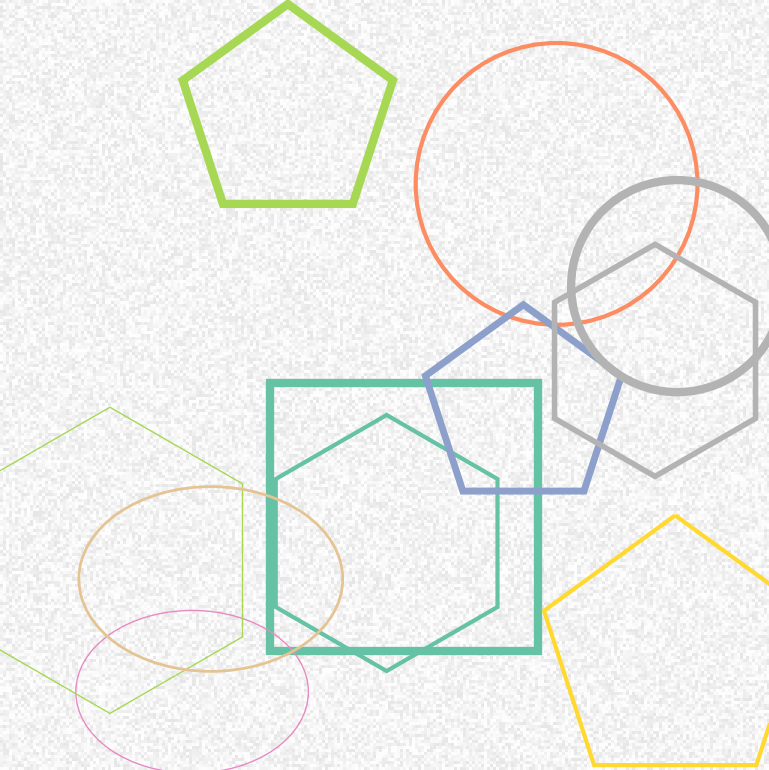[{"shape": "square", "thickness": 3, "radius": 0.87, "center": [0.525, 0.329]}, {"shape": "hexagon", "thickness": 1.5, "radius": 0.83, "center": [0.502, 0.295]}, {"shape": "circle", "thickness": 1.5, "radius": 0.91, "center": [0.723, 0.761]}, {"shape": "pentagon", "thickness": 2.5, "radius": 0.67, "center": [0.68, 0.47]}, {"shape": "oval", "thickness": 0.5, "radius": 0.75, "center": [0.25, 0.102]}, {"shape": "hexagon", "thickness": 0.5, "radius": 0.99, "center": [0.143, 0.272]}, {"shape": "pentagon", "thickness": 3, "radius": 0.72, "center": [0.374, 0.851]}, {"shape": "pentagon", "thickness": 1.5, "radius": 0.9, "center": [0.877, 0.151]}, {"shape": "oval", "thickness": 1, "radius": 0.86, "center": [0.274, 0.248]}, {"shape": "hexagon", "thickness": 2, "radius": 0.75, "center": [0.851, 0.532]}, {"shape": "circle", "thickness": 3, "radius": 0.69, "center": [0.879, 0.628]}]